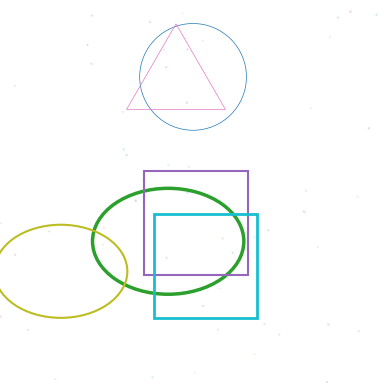[{"shape": "circle", "thickness": 0.5, "radius": 0.69, "center": [0.501, 0.8]}, {"shape": "oval", "thickness": 2.5, "radius": 0.98, "center": [0.437, 0.373]}, {"shape": "square", "thickness": 1.5, "radius": 0.68, "center": [0.509, 0.421]}, {"shape": "triangle", "thickness": 0.5, "radius": 0.74, "center": [0.457, 0.79]}, {"shape": "oval", "thickness": 1.5, "radius": 0.86, "center": [0.158, 0.295]}, {"shape": "square", "thickness": 2, "radius": 0.67, "center": [0.534, 0.31]}]